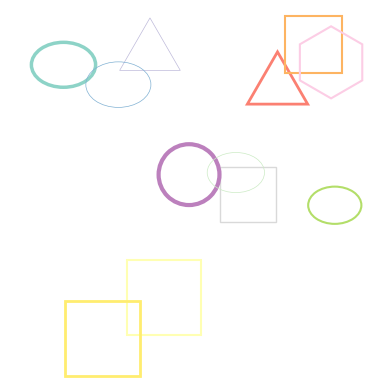[{"shape": "oval", "thickness": 2.5, "radius": 0.42, "center": [0.165, 0.832]}, {"shape": "square", "thickness": 1.5, "radius": 0.48, "center": [0.426, 0.227]}, {"shape": "triangle", "thickness": 0.5, "radius": 0.45, "center": [0.39, 0.863]}, {"shape": "triangle", "thickness": 2, "radius": 0.45, "center": [0.721, 0.775]}, {"shape": "oval", "thickness": 0.5, "radius": 0.42, "center": [0.307, 0.78]}, {"shape": "square", "thickness": 1.5, "radius": 0.37, "center": [0.814, 0.885]}, {"shape": "oval", "thickness": 1.5, "radius": 0.35, "center": [0.87, 0.467]}, {"shape": "hexagon", "thickness": 1.5, "radius": 0.47, "center": [0.86, 0.838]}, {"shape": "square", "thickness": 1, "radius": 0.36, "center": [0.644, 0.496]}, {"shape": "circle", "thickness": 3, "radius": 0.4, "center": [0.491, 0.546]}, {"shape": "oval", "thickness": 0.5, "radius": 0.37, "center": [0.613, 0.552]}, {"shape": "square", "thickness": 2, "radius": 0.49, "center": [0.267, 0.121]}]